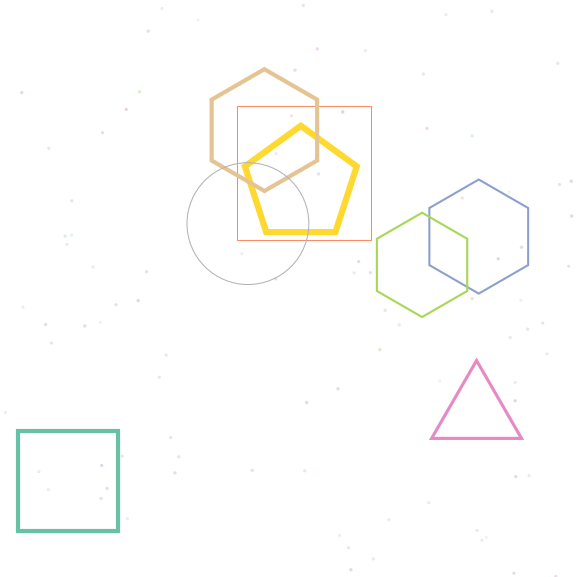[{"shape": "square", "thickness": 2, "radius": 0.43, "center": [0.118, 0.166]}, {"shape": "square", "thickness": 0.5, "radius": 0.58, "center": [0.526, 0.699]}, {"shape": "hexagon", "thickness": 1, "radius": 0.49, "center": [0.829, 0.59]}, {"shape": "triangle", "thickness": 1.5, "radius": 0.45, "center": [0.825, 0.285]}, {"shape": "hexagon", "thickness": 1, "radius": 0.45, "center": [0.731, 0.54]}, {"shape": "pentagon", "thickness": 3, "radius": 0.51, "center": [0.521, 0.68]}, {"shape": "hexagon", "thickness": 2, "radius": 0.53, "center": [0.458, 0.774]}, {"shape": "circle", "thickness": 0.5, "radius": 0.53, "center": [0.429, 0.612]}]